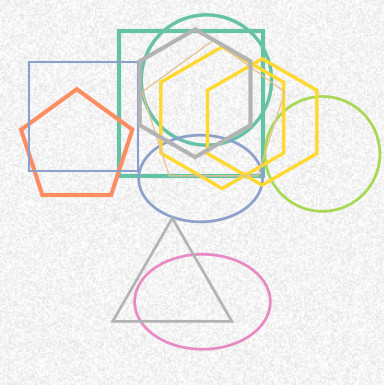[{"shape": "square", "thickness": 3, "radius": 0.94, "center": [0.496, 0.731]}, {"shape": "circle", "thickness": 2.5, "radius": 0.85, "center": [0.536, 0.792]}, {"shape": "pentagon", "thickness": 3, "radius": 0.76, "center": [0.199, 0.616]}, {"shape": "square", "thickness": 1.5, "radius": 0.71, "center": [0.218, 0.697]}, {"shape": "oval", "thickness": 2, "radius": 0.8, "center": [0.521, 0.536]}, {"shape": "oval", "thickness": 2, "radius": 0.88, "center": [0.526, 0.216]}, {"shape": "circle", "thickness": 2, "radius": 0.75, "center": [0.838, 0.6]}, {"shape": "hexagon", "thickness": 2.5, "radius": 0.82, "center": [0.681, 0.683]}, {"shape": "hexagon", "thickness": 2.5, "radius": 0.92, "center": [0.577, 0.694]}, {"shape": "pentagon", "thickness": 1, "radius": 0.97, "center": [0.554, 0.701]}, {"shape": "hexagon", "thickness": 3, "radius": 0.83, "center": [0.507, 0.758]}, {"shape": "triangle", "thickness": 2, "radius": 0.89, "center": [0.448, 0.255]}]